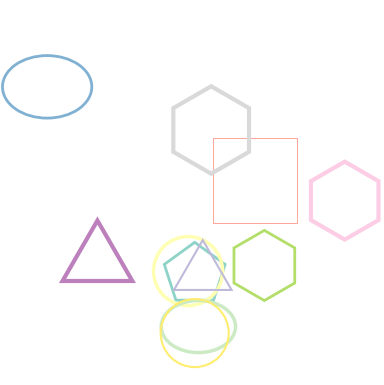[{"shape": "pentagon", "thickness": 2, "radius": 0.42, "center": [0.506, 0.288]}, {"shape": "circle", "thickness": 2.5, "radius": 0.45, "center": [0.488, 0.296]}, {"shape": "triangle", "thickness": 1.5, "radius": 0.43, "center": [0.527, 0.29]}, {"shape": "square", "thickness": 0.5, "radius": 0.55, "center": [0.663, 0.531]}, {"shape": "oval", "thickness": 2, "radius": 0.58, "center": [0.122, 0.774]}, {"shape": "hexagon", "thickness": 2, "radius": 0.46, "center": [0.687, 0.31]}, {"shape": "hexagon", "thickness": 3, "radius": 0.51, "center": [0.895, 0.479]}, {"shape": "hexagon", "thickness": 3, "radius": 0.57, "center": [0.548, 0.662]}, {"shape": "triangle", "thickness": 3, "radius": 0.52, "center": [0.253, 0.323]}, {"shape": "oval", "thickness": 2.5, "radius": 0.48, "center": [0.515, 0.152]}, {"shape": "circle", "thickness": 1.5, "radius": 0.44, "center": [0.506, 0.135]}]